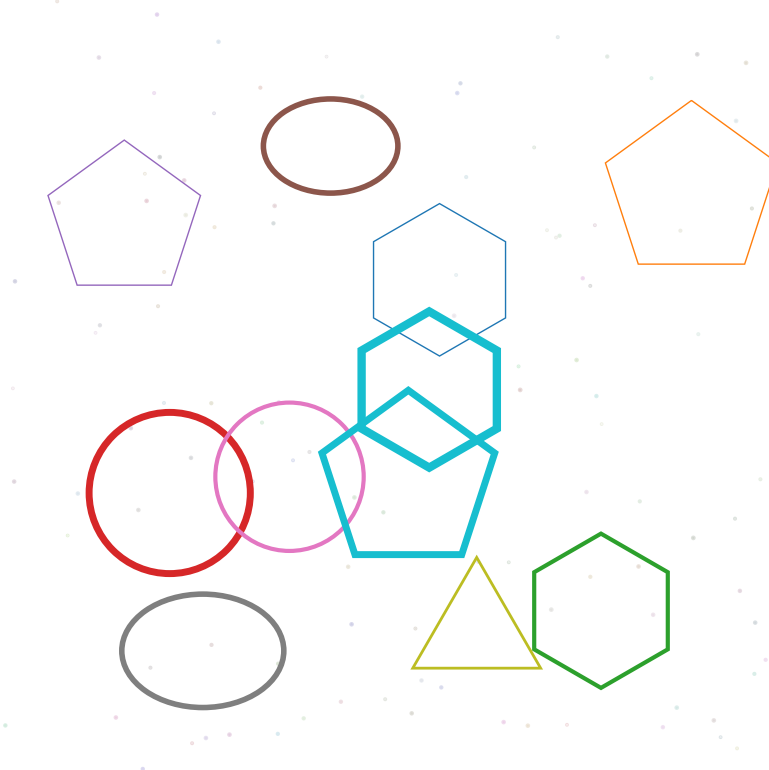[{"shape": "hexagon", "thickness": 0.5, "radius": 0.49, "center": [0.571, 0.637]}, {"shape": "pentagon", "thickness": 0.5, "radius": 0.59, "center": [0.898, 0.752]}, {"shape": "hexagon", "thickness": 1.5, "radius": 0.5, "center": [0.781, 0.207]}, {"shape": "circle", "thickness": 2.5, "radius": 0.52, "center": [0.22, 0.36]}, {"shape": "pentagon", "thickness": 0.5, "radius": 0.52, "center": [0.161, 0.714]}, {"shape": "oval", "thickness": 2, "radius": 0.44, "center": [0.429, 0.81]}, {"shape": "circle", "thickness": 1.5, "radius": 0.48, "center": [0.376, 0.381]}, {"shape": "oval", "thickness": 2, "radius": 0.53, "center": [0.263, 0.155]}, {"shape": "triangle", "thickness": 1, "radius": 0.48, "center": [0.619, 0.18]}, {"shape": "pentagon", "thickness": 2.5, "radius": 0.59, "center": [0.53, 0.375]}, {"shape": "hexagon", "thickness": 3, "radius": 0.51, "center": [0.557, 0.494]}]